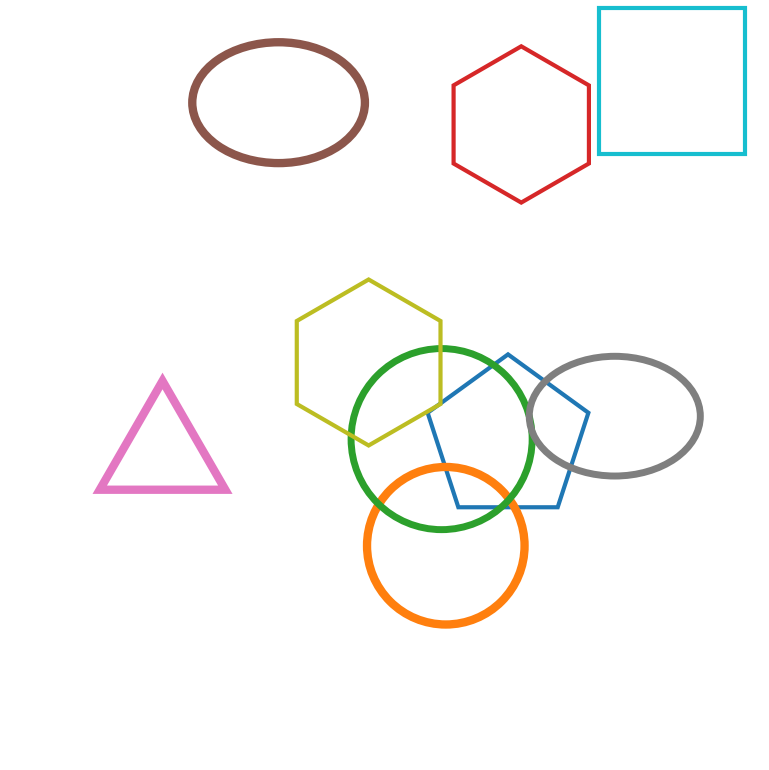[{"shape": "pentagon", "thickness": 1.5, "radius": 0.55, "center": [0.66, 0.43]}, {"shape": "circle", "thickness": 3, "radius": 0.51, "center": [0.579, 0.291]}, {"shape": "circle", "thickness": 2.5, "radius": 0.59, "center": [0.574, 0.43]}, {"shape": "hexagon", "thickness": 1.5, "radius": 0.51, "center": [0.677, 0.838]}, {"shape": "oval", "thickness": 3, "radius": 0.56, "center": [0.362, 0.867]}, {"shape": "triangle", "thickness": 3, "radius": 0.47, "center": [0.211, 0.411]}, {"shape": "oval", "thickness": 2.5, "radius": 0.56, "center": [0.798, 0.46]}, {"shape": "hexagon", "thickness": 1.5, "radius": 0.54, "center": [0.479, 0.529]}, {"shape": "square", "thickness": 1.5, "radius": 0.47, "center": [0.873, 0.895]}]